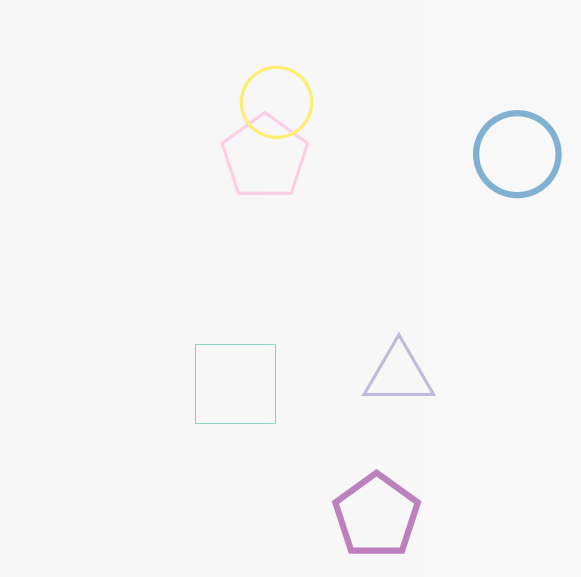[{"shape": "square", "thickness": 0.5, "radius": 0.34, "center": [0.405, 0.335]}, {"shape": "triangle", "thickness": 1.5, "radius": 0.34, "center": [0.686, 0.351]}, {"shape": "circle", "thickness": 3, "radius": 0.35, "center": [0.89, 0.732]}, {"shape": "pentagon", "thickness": 1.5, "radius": 0.39, "center": [0.456, 0.727]}, {"shape": "pentagon", "thickness": 3, "radius": 0.37, "center": [0.648, 0.106]}, {"shape": "circle", "thickness": 1.5, "radius": 0.3, "center": [0.476, 0.822]}]